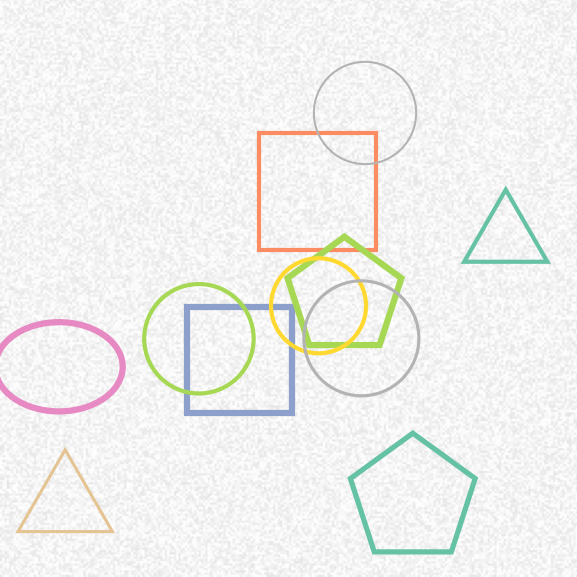[{"shape": "triangle", "thickness": 2, "radius": 0.42, "center": [0.876, 0.587]}, {"shape": "pentagon", "thickness": 2.5, "radius": 0.57, "center": [0.715, 0.135]}, {"shape": "square", "thickness": 2, "radius": 0.51, "center": [0.55, 0.668]}, {"shape": "square", "thickness": 3, "radius": 0.46, "center": [0.414, 0.376]}, {"shape": "oval", "thickness": 3, "radius": 0.55, "center": [0.102, 0.364]}, {"shape": "pentagon", "thickness": 3, "radius": 0.52, "center": [0.596, 0.485]}, {"shape": "circle", "thickness": 2, "radius": 0.47, "center": [0.344, 0.413]}, {"shape": "circle", "thickness": 2, "radius": 0.41, "center": [0.552, 0.47]}, {"shape": "triangle", "thickness": 1.5, "radius": 0.47, "center": [0.113, 0.126]}, {"shape": "circle", "thickness": 1, "radius": 0.44, "center": [0.632, 0.804]}, {"shape": "circle", "thickness": 1.5, "radius": 0.5, "center": [0.626, 0.413]}]